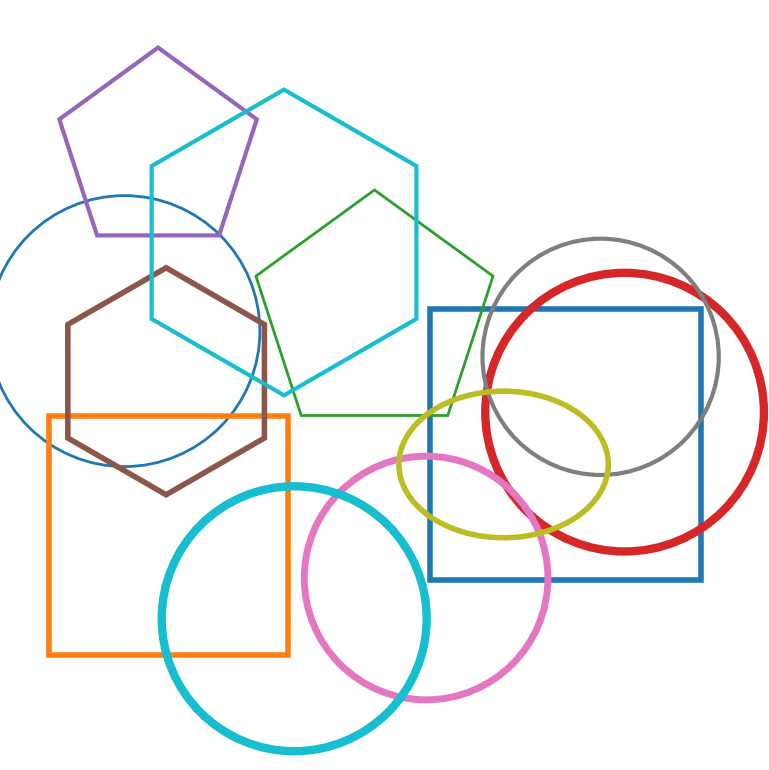[{"shape": "square", "thickness": 2, "radius": 0.88, "center": [0.734, 0.422]}, {"shape": "circle", "thickness": 1, "radius": 0.88, "center": [0.162, 0.57]}, {"shape": "square", "thickness": 2, "radius": 0.78, "center": [0.218, 0.304]}, {"shape": "pentagon", "thickness": 1, "radius": 0.81, "center": [0.486, 0.591]}, {"shape": "circle", "thickness": 3, "radius": 0.9, "center": [0.811, 0.465]}, {"shape": "pentagon", "thickness": 1.5, "radius": 0.67, "center": [0.205, 0.803]}, {"shape": "hexagon", "thickness": 2, "radius": 0.74, "center": [0.216, 0.505]}, {"shape": "circle", "thickness": 2.5, "radius": 0.79, "center": [0.553, 0.249]}, {"shape": "circle", "thickness": 1.5, "radius": 0.77, "center": [0.78, 0.537]}, {"shape": "oval", "thickness": 2, "radius": 0.68, "center": [0.654, 0.397]}, {"shape": "circle", "thickness": 3, "radius": 0.86, "center": [0.382, 0.196]}, {"shape": "hexagon", "thickness": 1.5, "radius": 0.99, "center": [0.369, 0.685]}]